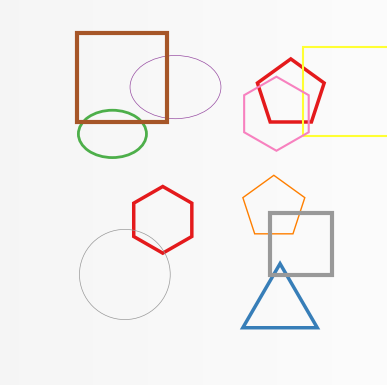[{"shape": "pentagon", "thickness": 2.5, "radius": 0.45, "center": [0.75, 0.756]}, {"shape": "hexagon", "thickness": 2.5, "radius": 0.43, "center": [0.42, 0.429]}, {"shape": "triangle", "thickness": 2.5, "radius": 0.55, "center": [0.723, 0.204]}, {"shape": "oval", "thickness": 2, "radius": 0.44, "center": [0.29, 0.652]}, {"shape": "oval", "thickness": 0.5, "radius": 0.59, "center": [0.453, 0.774]}, {"shape": "pentagon", "thickness": 1, "radius": 0.42, "center": [0.707, 0.461]}, {"shape": "square", "thickness": 1.5, "radius": 0.58, "center": [0.898, 0.762]}, {"shape": "square", "thickness": 3, "radius": 0.58, "center": [0.314, 0.799]}, {"shape": "hexagon", "thickness": 1.5, "radius": 0.48, "center": [0.713, 0.705]}, {"shape": "square", "thickness": 3, "radius": 0.4, "center": [0.777, 0.367]}, {"shape": "circle", "thickness": 0.5, "radius": 0.59, "center": [0.322, 0.287]}]